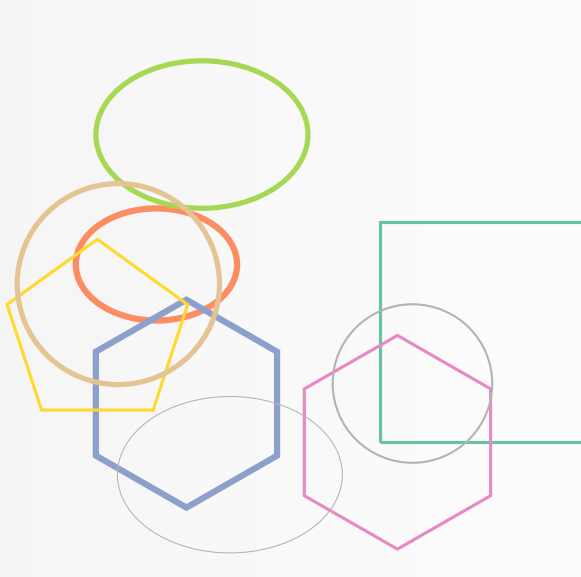[{"shape": "square", "thickness": 1.5, "radius": 0.95, "center": [0.846, 0.425]}, {"shape": "oval", "thickness": 3, "radius": 0.69, "center": [0.269, 0.541]}, {"shape": "hexagon", "thickness": 3, "radius": 0.9, "center": [0.321, 0.3]}, {"shape": "hexagon", "thickness": 1.5, "radius": 0.93, "center": [0.684, 0.233]}, {"shape": "oval", "thickness": 2.5, "radius": 0.91, "center": [0.347, 0.766]}, {"shape": "pentagon", "thickness": 1.5, "radius": 0.82, "center": [0.167, 0.421]}, {"shape": "circle", "thickness": 2.5, "radius": 0.87, "center": [0.204, 0.507]}, {"shape": "circle", "thickness": 1, "radius": 0.69, "center": [0.71, 0.335]}, {"shape": "oval", "thickness": 0.5, "radius": 0.97, "center": [0.395, 0.177]}]